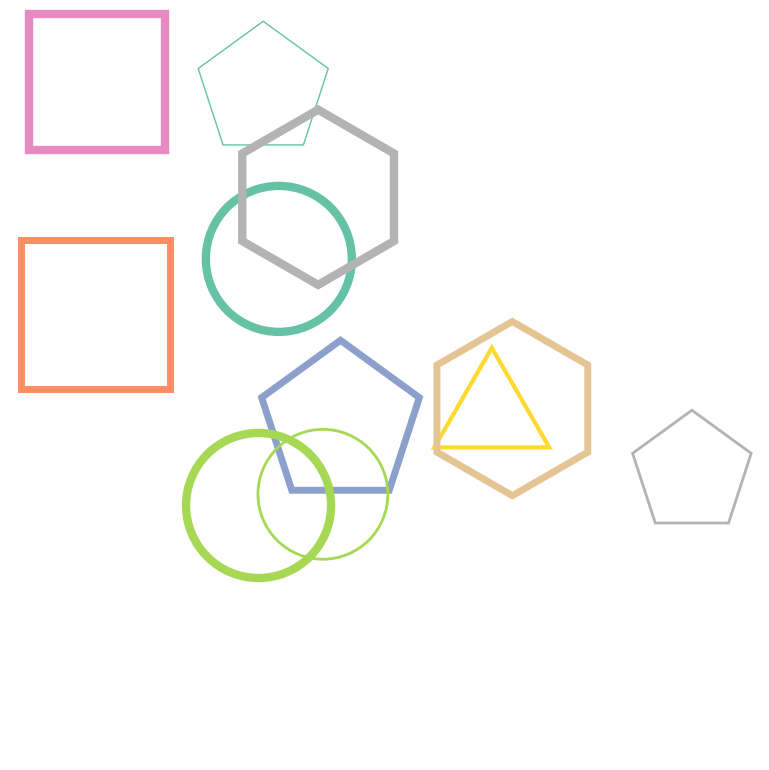[{"shape": "pentagon", "thickness": 0.5, "radius": 0.44, "center": [0.342, 0.884]}, {"shape": "circle", "thickness": 3, "radius": 0.47, "center": [0.362, 0.664]}, {"shape": "square", "thickness": 2.5, "radius": 0.48, "center": [0.124, 0.592]}, {"shape": "pentagon", "thickness": 2.5, "radius": 0.54, "center": [0.442, 0.45]}, {"shape": "square", "thickness": 3, "radius": 0.44, "center": [0.126, 0.893]}, {"shape": "circle", "thickness": 3, "radius": 0.47, "center": [0.336, 0.344]}, {"shape": "circle", "thickness": 1, "radius": 0.42, "center": [0.419, 0.358]}, {"shape": "triangle", "thickness": 1.5, "radius": 0.43, "center": [0.639, 0.462]}, {"shape": "hexagon", "thickness": 2.5, "radius": 0.57, "center": [0.665, 0.469]}, {"shape": "hexagon", "thickness": 3, "radius": 0.57, "center": [0.413, 0.744]}, {"shape": "pentagon", "thickness": 1, "radius": 0.4, "center": [0.899, 0.386]}]